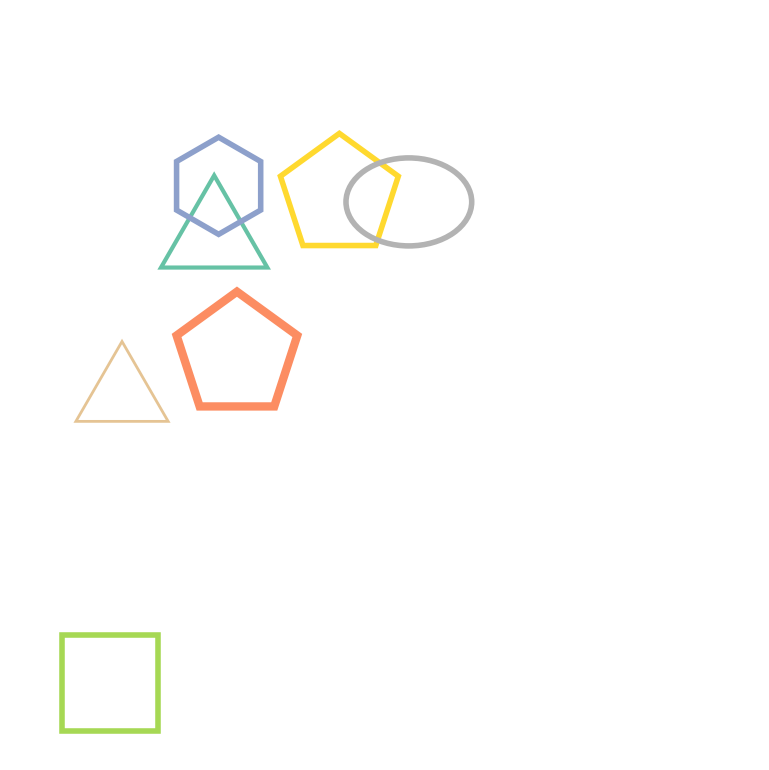[{"shape": "triangle", "thickness": 1.5, "radius": 0.4, "center": [0.278, 0.692]}, {"shape": "pentagon", "thickness": 3, "radius": 0.41, "center": [0.308, 0.539]}, {"shape": "hexagon", "thickness": 2, "radius": 0.32, "center": [0.284, 0.759]}, {"shape": "square", "thickness": 2, "radius": 0.31, "center": [0.143, 0.113]}, {"shape": "pentagon", "thickness": 2, "radius": 0.4, "center": [0.441, 0.746]}, {"shape": "triangle", "thickness": 1, "radius": 0.35, "center": [0.158, 0.487]}, {"shape": "oval", "thickness": 2, "radius": 0.41, "center": [0.531, 0.738]}]